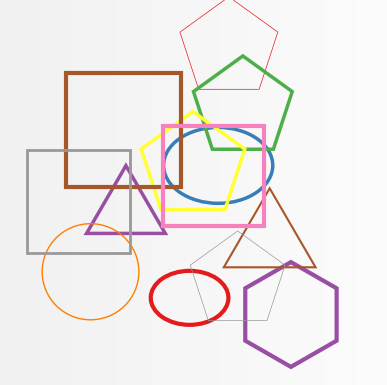[{"shape": "oval", "thickness": 3, "radius": 0.5, "center": [0.489, 0.226]}, {"shape": "pentagon", "thickness": 0.5, "radius": 0.66, "center": [0.591, 0.875]}, {"shape": "oval", "thickness": 2.5, "radius": 0.7, "center": [0.563, 0.57]}, {"shape": "pentagon", "thickness": 2.5, "radius": 0.67, "center": [0.627, 0.721]}, {"shape": "hexagon", "thickness": 3, "radius": 0.68, "center": [0.751, 0.183]}, {"shape": "triangle", "thickness": 2.5, "radius": 0.59, "center": [0.325, 0.452]}, {"shape": "circle", "thickness": 1, "radius": 0.62, "center": [0.234, 0.294]}, {"shape": "pentagon", "thickness": 2.5, "radius": 0.7, "center": [0.498, 0.569]}, {"shape": "square", "thickness": 3, "radius": 0.74, "center": [0.318, 0.663]}, {"shape": "triangle", "thickness": 1.5, "radius": 0.68, "center": [0.696, 0.374]}, {"shape": "square", "thickness": 3, "radius": 0.65, "center": [0.551, 0.543]}, {"shape": "square", "thickness": 2, "radius": 0.67, "center": [0.203, 0.477]}, {"shape": "pentagon", "thickness": 0.5, "radius": 0.64, "center": [0.613, 0.271]}]